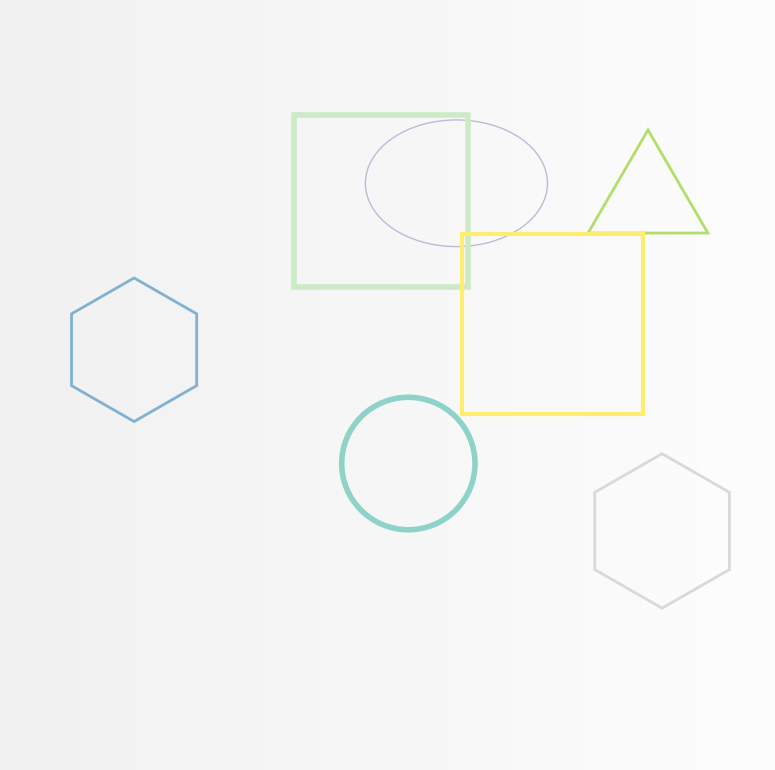[{"shape": "circle", "thickness": 2, "radius": 0.43, "center": [0.527, 0.398]}, {"shape": "oval", "thickness": 0.5, "radius": 0.59, "center": [0.589, 0.762]}, {"shape": "hexagon", "thickness": 1, "radius": 0.47, "center": [0.173, 0.546]}, {"shape": "triangle", "thickness": 1, "radius": 0.45, "center": [0.836, 0.742]}, {"shape": "hexagon", "thickness": 1, "radius": 0.5, "center": [0.854, 0.31]}, {"shape": "square", "thickness": 2, "radius": 0.56, "center": [0.492, 0.739]}, {"shape": "square", "thickness": 1.5, "radius": 0.58, "center": [0.713, 0.58]}]